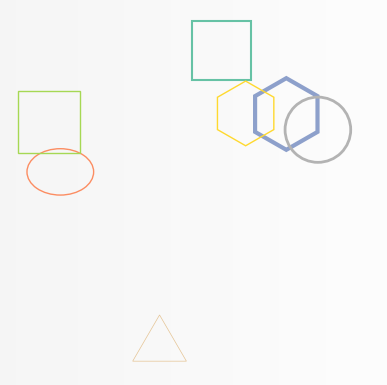[{"shape": "square", "thickness": 1.5, "radius": 0.38, "center": [0.571, 0.87]}, {"shape": "oval", "thickness": 1, "radius": 0.43, "center": [0.156, 0.554]}, {"shape": "hexagon", "thickness": 3, "radius": 0.46, "center": [0.739, 0.704]}, {"shape": "square", "thickness": 1, "radius": 0.4, "center": [0.127, 0.683]}, {"shape": "hexagon", "thickness": 1, "radius": 0.42, "center": [0.634, 0.705]}, {"shape": "triangle", "thickness": 0.5, "radius": 0.4, "center": [0.412, 0.102]}, {"shape": "circle", "thickness": 2, "radius": 0.42, "center": [0.82, 0.663]}]